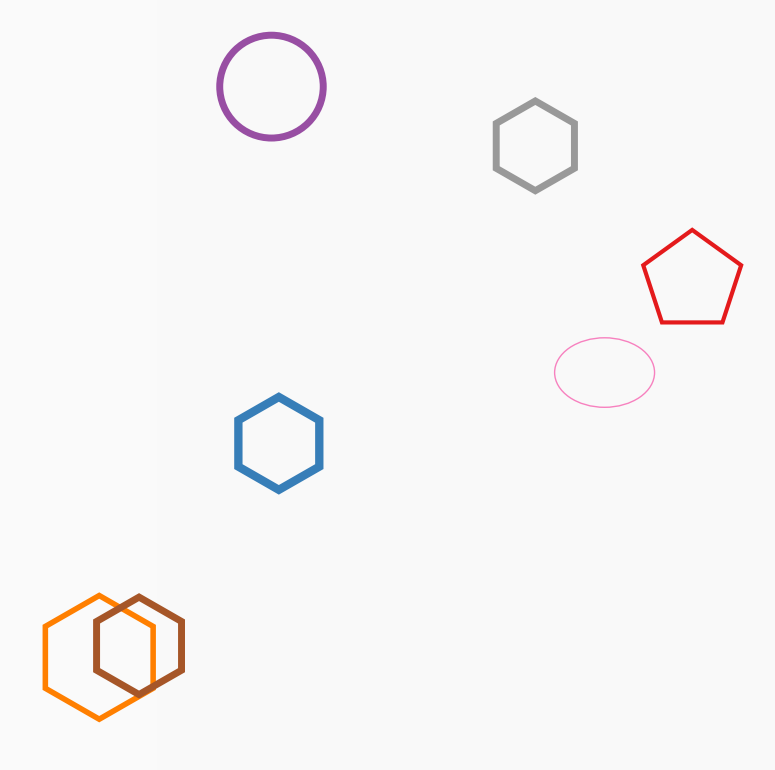[{"shape": "pentagon", "thickness": 1.5, "radius": 0.33, "center": [0.893, 0.635]}, {"shape": "hexagon", "thickness": 3, "radius": 0.3, "center": [0.36, 0.424]}, {"shape": "circle", "thickness": 2.5, "radius": 0.33, "center": [0.35, 0.888]}, {"shape": "hexagon", "thickness": 2, "radius": 0.4, "center": [0.128, 0.146]}, {"shape": "hexagon", "thickness": 2.5, "radius": 0.32, "center": [0.179, 0.161]}, {"shape": "oval", "thickness": 0.5, "radius": 0.32, "center": [0.78, 0.516]}, {"shape": "hexagon", "thickness": 2.5, "radius": 0.29, "center": [0.691, 0.811]}]